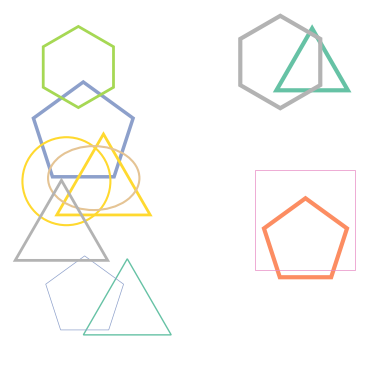[{"shape": "triangle", "thickness": 3, "radius": 0.54, "center": [0.811, 0.819]}, {"shape": "triangle", "thickness": 1, "radius": 0.66, "center": [0.331, 0.196]}, {"shape": "pentagon", "thickness": 3, "radius": 0.57, "center": [0.793, 0.372]}, {"shape": "pentagon", "thickness": 2.5, "radius": 0.68, "center": [0.216, 0.651]}, {"shape": "pentagon", "thickness": 0.5, "radius": 0.53, "center": [0.22, 0.229]}, {"shape": "square", "thickness": 0.5, "radius": 0.65, "center": [0.793, 0.429]}, {"shape": "hexagon", "thickness": 2, "radius": 0.53, "center": [0.204, 0.826]}, {"shape": "circle", "thickness": 1.5, "radius": 0.57, "center": [0.173, 0.529]}, {"shape": "triangle", "thickness": 2, "radius": 0.7, "center": [0.269, 0.512]}, {"shape": "oval", "thickness": 1.5, "radius": 0.59, "center": [0.243, 0.537]}, {"shape": "hexagon", "thickness": 3, "radius": 0.6, "center": [0.728, 0.839]}, {"shape": "triangle", "thickness": 2, "radius": 0.69, "center": [0.16, 0.393]}]